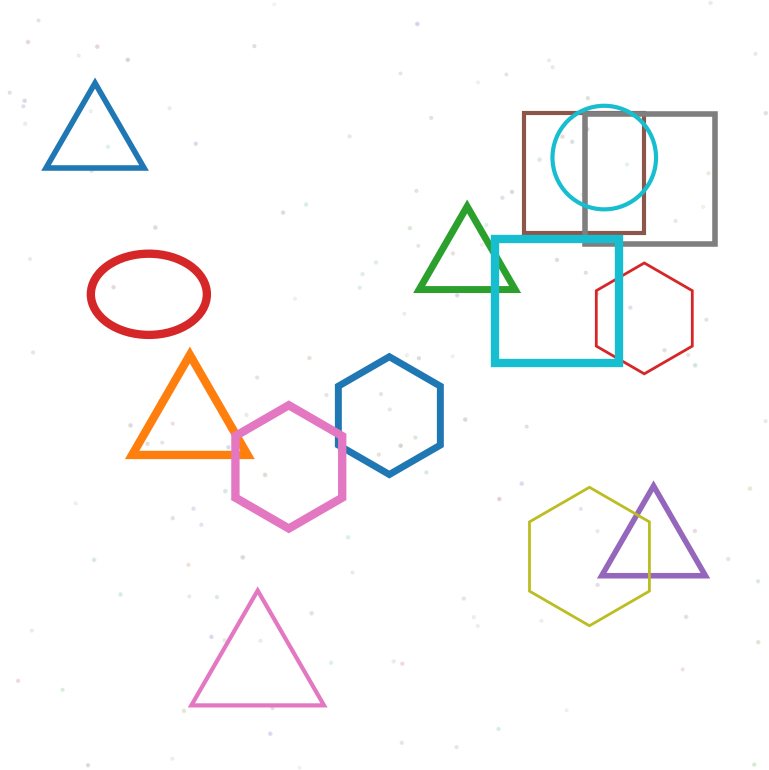[{"shape": "hexagon", "thickness": 2.5, "radius": 0.38, "center": [0.506, 0.46]}, {"shape": "triangle", "thickness": 2, "radius": 0.37, "center": [0.123, 0.819]}, {"shape": "triangle", "thickness": 3, "radius": 0.43, "center": [0.247, 0.452]}, {"shape": "triangle", "thickness": 2.5, "radius": 0.36, "center": [0.607, 0.66]}, {"shape": "oval", "thickness": 3, "radius": 0.38, "center": [0.193, 0.618]}, {"shape": "hexagon", "thickness": 1, "radius": 0.36, "center": [0.837, 0.587]}, {"shape": "triangle", "thickness": 2, "radius": 0.39, "center": [0.849, 0.291]}, {"shape": "square", "thickness": 1.5, "radius": 0.39, "center": [0.759, 0.775]}, {"shape": "hexagon", "thickness": 3, "radius": 0.4, "center": [0.375, 0.394]}, {"shape": "triangle", "thickness": 1.5, "radius": 0.5, "center": [0.335, 0.134]}, {"shape": "square", "thickness": 2, "radius": 0.42, "center": [0.845, 0.767]}, {"shape": "hexagon", "thickness": 1, "radius": 0.45, "center": [0.766, 0.277]}, {"shape": "square", "thickness": 3, "radius": 0.4, "center": [0.724, 0.609]}, {"shape": "circle", "thickness": 1.5, "radius": 0.34, "center": [0.785, 0.795]}]